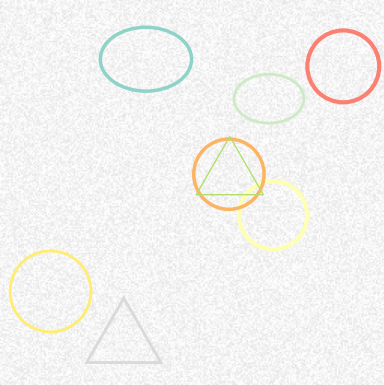[{"shape": "oval", "thickness": 2.5, "radius": 0.59, "center": [0.379, 0.846]}, {"shape": "circle", "thickness": 3, "radius": 0.44, "center": [0.709, 0.441]}, {"shape": "circle", "thickness": 3, "radius": 0.47, "center": [0.892, 0.828]}, {"shape": "circle", "thickness": 2.5, "radius": 0.46, "center": [0.595, 0.548]}, {"shape": "triangle", "thickness": 1, "radius": 0.5, "center": [0.597, 0.545]}, {"shape": "triangle", "thickness": 2, "radius": 0.56, "center": [0.322, 0.114]}, {"shape": "oval", "thickness": 2, "radius": 0.45, "center": [0.699, 0.744]}, {"shape": "circle", "thickness": 2, "radius": 0.53, "center": [0.131, 0.243]}]